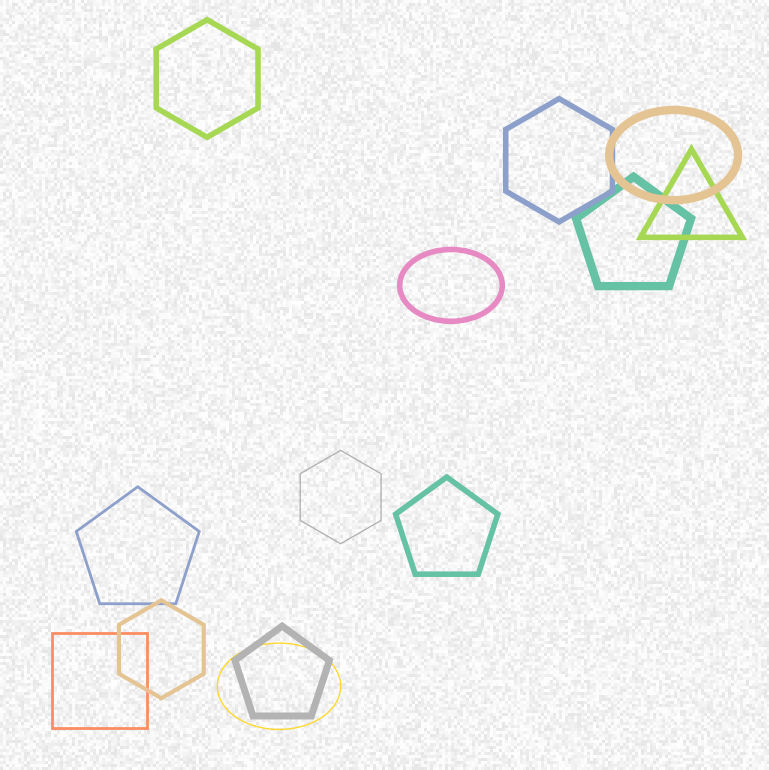[{"shape": "pentagon", "thickness": 2, "radius": 0.35, "center": [0.58, 0.311]}, {"shape": "pentagon", "thickness": 3, "radius": 0.39, "center": [0.823, 0.692]}, {"shape": "square", "thickness": 1, "radius": 0.31, "center": [0.129, 0.117]}, {"shape": "pentagon", "thickness": 1, "radius": 0.42, "center": [0.179, 0.284]}, {"shape": "hexagon", "thickness": 2, "radius": 0.4, "center": [0.726, 0.792]}, {"shape": "oval", "thickness": 2, "radius": 0.33, "center": [0.586, 0.629]}, {"shape": "triangle", "thickness": 2, "radius": 0.38, "center": [0.898, 0.73]}, {"shape": "hexagon", "thickness": 2, "radius": 0.38, "center": [0.269, 0.898]}, {"shape": "oval", "thickness": 0.5, "radius": 0.4, "center": [0.362, 0.109]}, {"shape": "oval", "thickness": 3, "radius": 0.42, "center": [0.875, 0.799]}, {"shape": "hexagon", "thickness": 1.5, "radius": 0.32, "center": [0.21, 0.157]}, {"shape": "hexagon", "thickness": 0.5, "radius": 0.3, "center": [0.442, 0.354]}, {"shape": "pentagon", "thickness": 2.5, "radius": 0.32, "center": [0.366, 0.122]}]